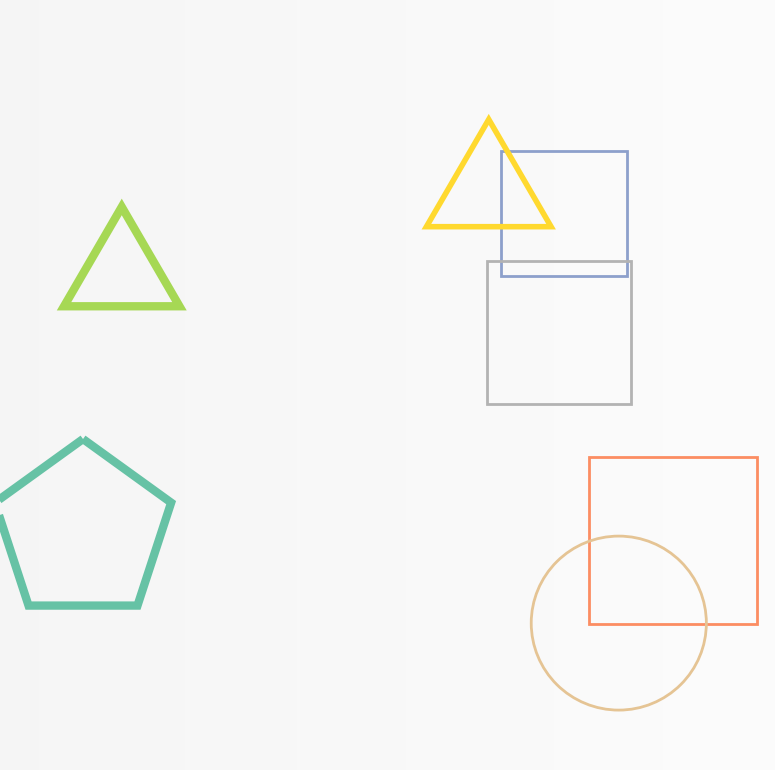[{"shape": "pentagon", "thickness": 3, "radius": 0.6, "center": [0.107, 0.31]}, {"shape": "square", "thickness": 1, "radius": 0.54, "center": [0.869, 0.298]}, {"shape": "square", "thickness": 1, "radius": 0.41, "center": [0.728, 0.723]}, {"shape": "triangle", "thickness": 3, "radius": 0.43, "center": [0.157, 0.645]}, {"shape": "triangle", "thickness": 2, "radius": 0.46, "center": [0.631, 0.752]}, {"shape": "circle", "thickness": 1, "radius": 0.56, "center": [0.798, 0.191]}, {"shape": "square", "thickness": 1, "radius": 0.47, "center": [0.721, 0.568]}]